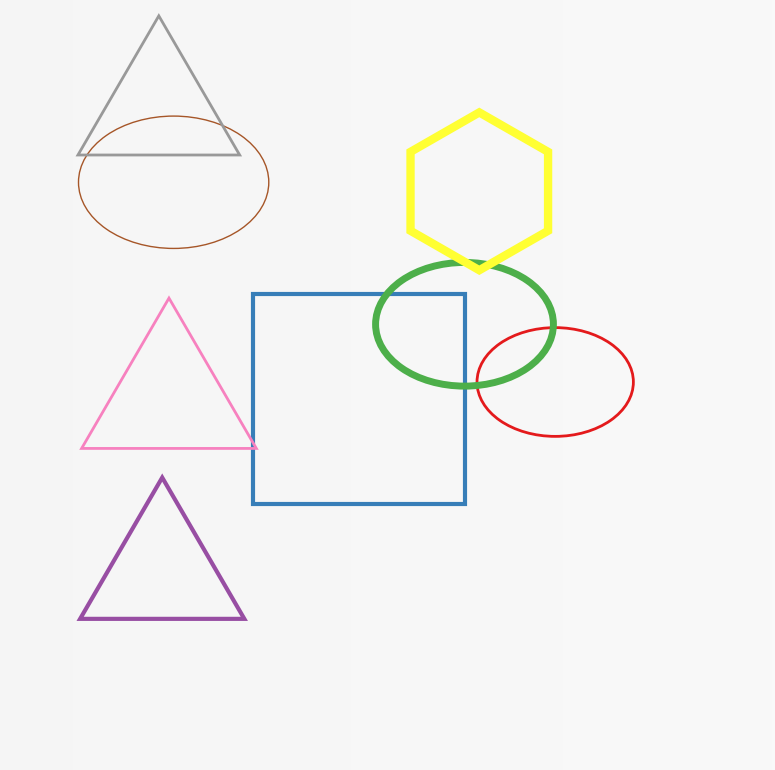[{"shape": "oval", "thickness": 1, "radius": 0.5, "center": [0.716, 0.504]}, {"shape": "square", "thickness": 1.5, "radius": 0.68, "center": [0.463, 0.482]}, {"shape": "oval", "thickness": 2.5, "radius": 0.57, "center": [0.599, 0.579]}, {"shape": "triangle", "thickness": 1.5, "radius": 0.61, "center": [0.209, 0.257]}, {"shape": "hexagon", "thickness": 3, "radius": 0.51, "center": [0.618, 0.752]}, {"shape": "oval", "thickness": 0.5, "radius": 0.61, "center": [0.224, 0.763]}, {"shape": "triangle", "thickness": 1, "radius": 0.65, "center": [0.218, 0.483]}, {"shape": "triangle", "thickness": 1, "radius": 0.6, "center": [0.205, 0.859]}]